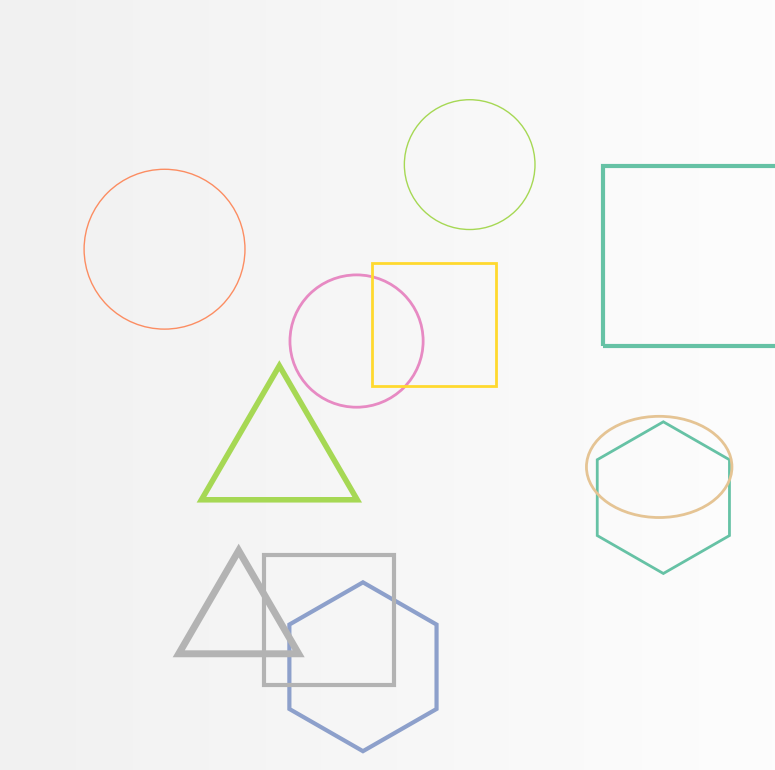[{"shape": "square", "thickness": 1.5, "radius": 0.59, "center": [0.895, 0.667]}, {"shape": "hexagon", "thickness": 1, "radius": 0.49, "center": [0.856, 0.354]}, {"shape": "circle", "thickness": 0.5, "radius": 0.52, "center": [0.212, 0.676]}, {"shape": "hexagon", "thickness": 1.5, "radius": 0.55, "center": [0.468, 0.134]}, {"shape": "circle", "thickness": 1, "radius": 0.43, "center": [0.46, 0.557]}, {"shape": "triangle", "thickness": 2, "radius": 0.58, "center": [0.36, 0.409]}, {"shape": "circle", "thickness": 0.5, "radius": 0.42, "center": [0.606, 0.786]}, {"shape": "square", "thickness": 1, "radius": 0.4, "center": [0.559, 0.578]}, {"shape": "oval", "thickness": 1, "radius": 0.47, "center": [0.851, 0.394]}, {"shape": "triangle", "thickness": 2.5, "radius": 0.45, "center": [0.308, 0.196]}, {"shape": "square", "thickness": 1.5, "radius": 0.42, "center": [0.425, 0.195]}]